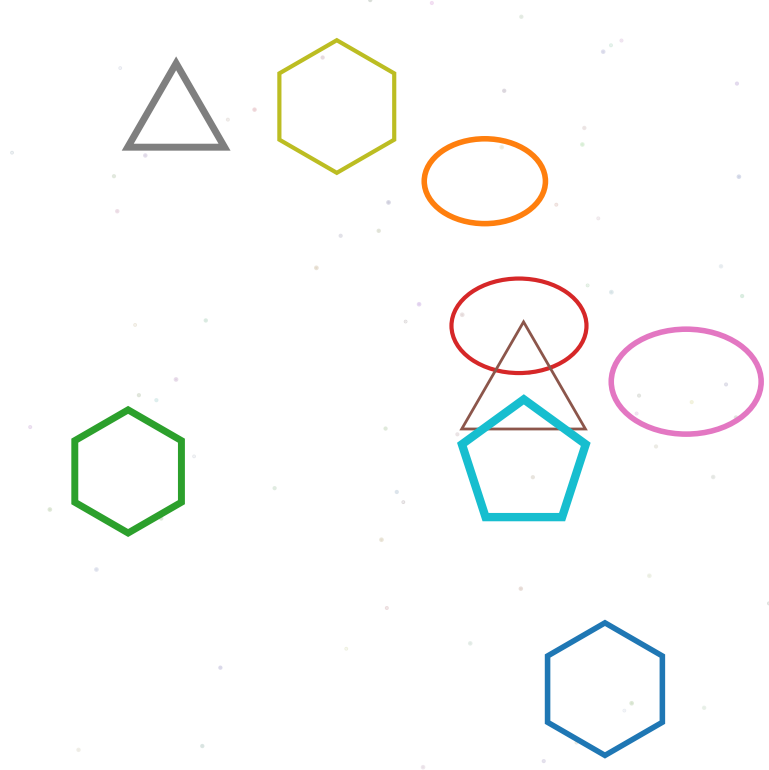[{"shape": "hexagon", "thickness": 2, "radius": 0.43, "center": [0.786, 0.105]}, {"shape": "oval", "thickness": 2, "radius": 0.39, "center": [0.63, 0.765]}, {"shape": "hexagon", "thickness": 2.5, "radius": 0.4, "center": [0.166, 0.388]}, {"shape": "oval", "thickness": 1.5, "radius": 0.44, "center": [0.674, 0.577]}, {"shape": "triangle", "thickness": 1, "radius": 0.46, "center": [0.68, 0.489]}, {"shape": "oval", "thickness": 2, "radius": 0.49, "center": [0.891, 0.504]}, {"shape": "triangle", "thickness": 2.5, "radius": 0.36, "center": [0.229, 0.845]}, {"shape": "hexagon", "thickness": 1.5, "radius": 0.43, "center": [0.437, 0.862]}, {"shape": "pentagon", "thickness": 3, "radius": 0.42, "center": [0.68, 0.397]}]